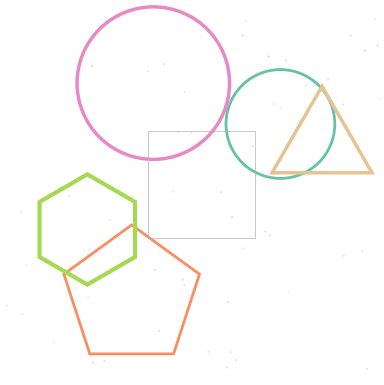[{"shape": "circle", "thickness": 2, "radius": 0.71, "center": [0.728, 0.678]}, {"shape": "pentagon", "thickness": 2, "radius": 0.93, "center": [0.342, 0.231]}, {"shape": "circle", "thickness": 2.5, "radius": 0.99, "center": [0.398, 0.784]}, {"shape": "hexagon", "thickness": 3, "radius": 0.72, "center": [0.227, 0.404]}, {"shape": "triangle", "thickness": 2.5, "radius": 0.75, "center": [0.836, 0.626]}, {"shape": "square", "thickness": 0.5, "radius": 0.7, "center": [0.523, 0.521]}]